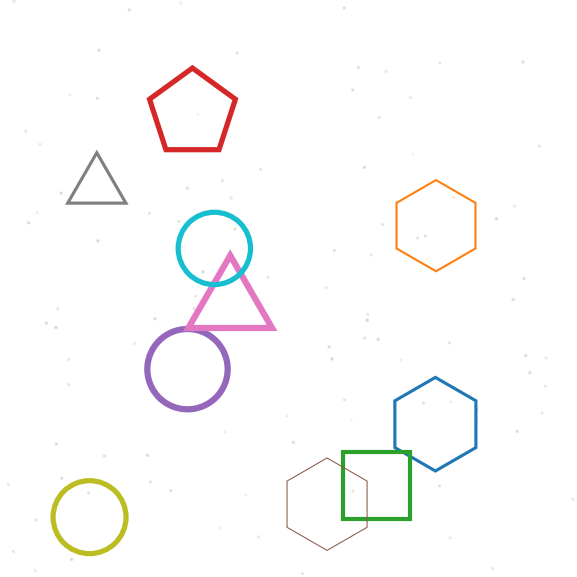[{"shape": "hexagon", "thickness": 1.5, "radius": 0.41, "center": [0.754, 0.265]}, {"shape": "hexagon", "thickness": 1, "radius": 0.39, "center": [0.755, 0.608]}, {"shape": "square", "thickness": 2, "radius": 0.29, "center": [0.652, 0.158]}, {"shape": "pentagon", "thickness": 2.5, "radius": 0.39, "center": [0.333, 0.803]}, {"shape": "circle", "thickness": 3, "radius": 0.35, "center": [0.325, 0.36]}, {"shape": "hexagon", "thickness": 0.5, "radius": 0.4, "center": [0.566, 0.126]}, {"shape": "triangle", "thickness": 3, "radius": 0.42, "center": [0.399, 0.473]}, {"shape": "triangle", "thickness": 1.5, "radius": 0.29, "center": [0.168, 0.676]}, {"shape": "circle", "thickness": 2.5, "radius": 0.32, "center": [0.155, 0.104]}, {"shape": "circle", "thickness": 2.5, "radius": 0.31, "center": [0.371, 0.569]}]